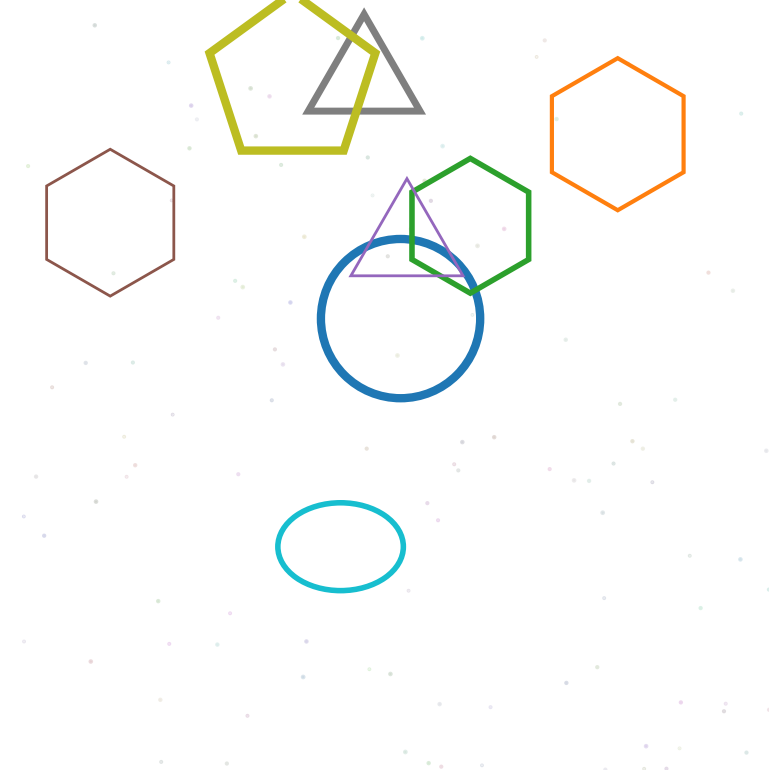[{"shape": "circle", "thickness": 3, "radius": 0.52, "center": [0.52, 0.586]}, {"shape": "hexagon", "thickness": 1.5, "radius": 0.49, "center": [0.802, 0.826]}, {"shape": "hexagon", "thickness": 2, "radius": 0.44, "center": [0.611, 0.707]}, {"shape": "triangle", "thickness": 1, "radius": 0.42, "center": [0.529, 0.684]}, {"shape": "hexagon", "thickness": 1, "radius": 0.48, "center": [0.143, 0.711]}, {"shape": "triangle", "thickness": 2.5, "radius": 0.42, "center": [0.473, 0.898]}, {"shape": "pentagon", "thickness": 3, "radius": 0.57, "center": [0.38, 0.896]}, {"shape": "oval", "thickness": 2, "radius": 0.41, "center": [0.442, 0.29]}]